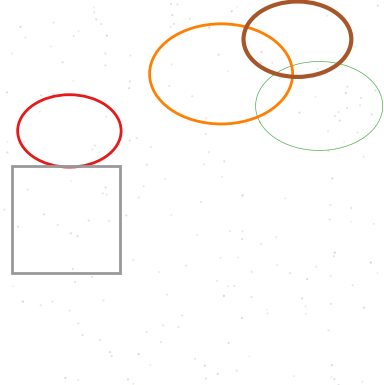[{"shape": "oval", "thickness": 2, "radius": 0.67, "center": [0.18, 0.66]}, {"shape": "oval", "thickness": 0.5, "radius": 0.83, "center": [0.829, 0.725]}, {"shape": "oval", "thickness": 2, "radius": 0.93, "center": [0.574, 0.808]}, {"shape": "oval", "thickness": 3, "radius": 0.7, "center": [0.773, 0.898]}, {"shape": "square", "thickness": 2, "radius": 0.7, "center": [0.171, 0.43]}]